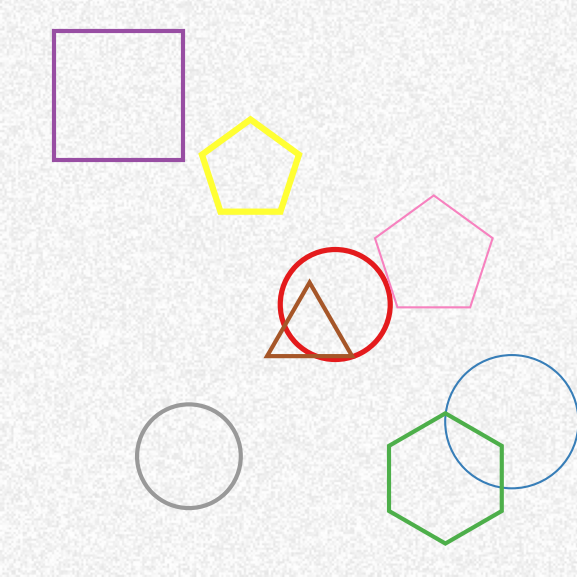[{"shape": "circle", "thickness": 2.5, "radius": 0.48, "center": [0.581, 0.472]}, {"shape": "circle", "thickness": 1, "radius": 0.58, "center": [0.886, 0.269]}, {"shape": "hexagon", "thickness": 2, "radius": 0.56, "center": [0.771, 0.171]}, {"shape": "square", "thickness": 2, "radius": 0.56, "center": [0.205, 0.834]}, {"shape": "pentagon", "thickness": 3, "radius": 0.44, "center": [0.434, 0.704]}, {"shape": "triangle", "thickness": 2, "radius": 0.43, "center": [0.536, 0.425]}, {"shape": "pentagon", "thickness": 1, "radius": 0.54, "center": [0.751, 0.554]}, {"shape": "circle", "thickness": 2, "radius": 0.45, "center": [0.327, 0.209]}]